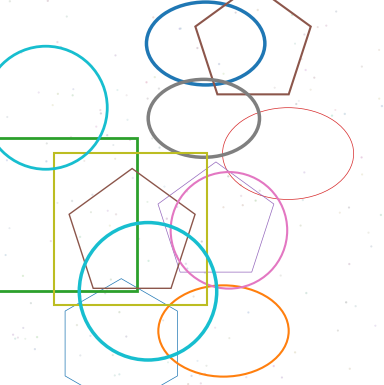[{"shape": "hexagon", "thickness": 0.5, "radius": 0.84, "center": [0.315, 0.108]}, {"shape": "oval", "thickness": 2.5, "radius": 0.77, "center": [0.534, 0.887]}, {"shape": "oval", "thickness": 1.5, "radius": 0.85, "center": [0.581, 0.14]}, {"shape": "square", "thickness": 2, "radius": 1.0, "center": [0.157, 0.443]}, {"shape": "oval", "thickness": 0.5, "radius": 0.85, "center": [0.748, 0.601]}, {"shape": "pentagon", "thickness": 0.5, "radius": 0.79, "center": [0.561, 0.421]}, {"shape": "pentagon", "thickness": 1.5, "radius": 0.79, "center": [0.657, 0.882]}, {"shape": "pentagon", "thickness": 1, "radius": 0.86, "center": [0.343, 0.39]}, {"shape": "circle", "thickness": 1.5, "radius": 0.76, "center": [0.595, 0.402]}, {"shape": "oval", "thickness": 2.5, "radius": 0.72, "center": [0.529, 0.693]}, {"shape": "square", "thickness": 1.5, "radius": 0.99, "center": [0.339, 0.405]}, {"shape": "circle", "thickness": 2, "radius": 0.8, "center": [0.119, 0.72]}, {"shape": "circle", "thickness": 2.5, "radius": 0.89, "center": [0.384, 0.243]}]